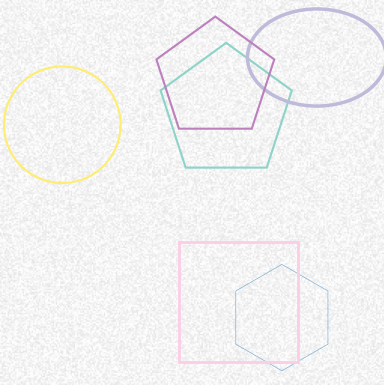[{"shape": "pentagon", "thickness": 1.5, "radius": 0.9, "center": [0.588, 0.71]}, {"shape": "oval", "thickness": 2.5, "radius": 0.9, "center": [0.823, 0.851]}, {"shape": "hexagon", "thickness": 0.5, "radius": 0.69, "center": [0.732, 0.175]}, {"shape": "square", "thickness": 2, "radius": 0.77, "center": [0.621, 0.216]}, {"shape": "pentagon", "thickness": 1.5, "radius": 0.8, "center": [0.559, 0.796]}, {"shape": "circle", "thickness": 1.5, "radius": 0.76, "center": [0.162, 0.676]}]